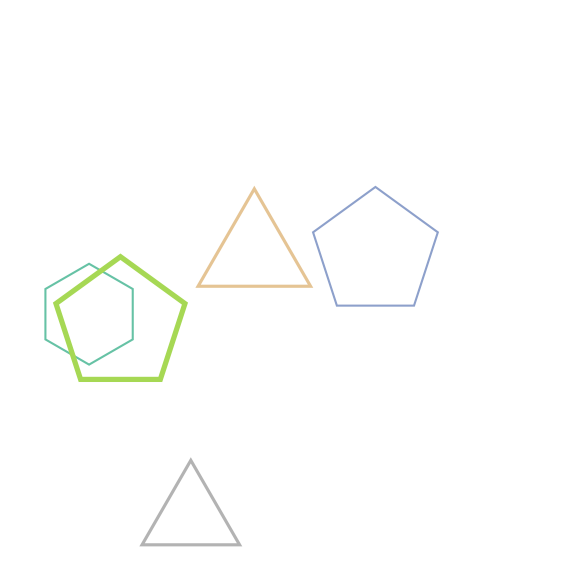[{"shape": "hexagon", "thickness": 1, "radius": 0.44, "center": [0.154, 0.455]}, {"shape": "pentagon", "thickness": 1, "radius": 0.57, "center": [0.65, 0.562]}, {"shape": "pentagon", "thickness": 2.5, "radius": 0.59, "center": [0.209, 0.437]}, {"shape": "triangle", "thickness": 1.5, "radius": 0.56, "center": [0.44, 0.56]}, {"shape": "triangle", "thickness": 1.5, "radius": 0.49, "center": [0.33, 0.104]}]